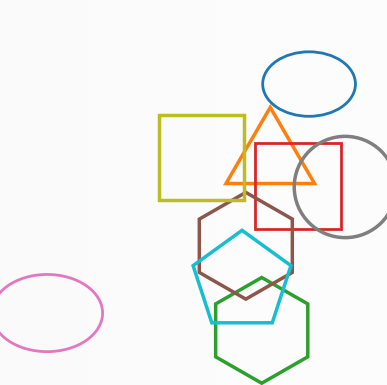[{"shape": "oval", "thickness": 2, "radius": 0.6, "center": [0.798, 0.782]}, {"shape": "triangle", "thickness": 2.5, "radius": 0.66, "center": [0.697, 0.589]}, {"shape": "hexagon", "thickness": 2.5, "radius": 0.69, "center": [0.675, 0.142]}, {"shape": "square", "thickness": 2, "radius": 0.56, "center": [0.77, 0.517]}, {"shape": "hexagon", "thickness": 2.5, "radius": 0.69, "center": [0.634, 0.362]}, {"shape": "oval", "thickness": 2, "radius": 0.72, "center": [0.122, 0.187]}, {"shape": "circle", "thickness": 2.5, "radius": 0.66, "center": [0.891, 0.514]}, {"shape": "square", "thickness": 2.5, "radius": 0.55, "center": [0.52, 0.592]}, {"shape": "pentagon", "thickness": 2.5, "radius": 0.66, "center": [0.625, 0.269]}]